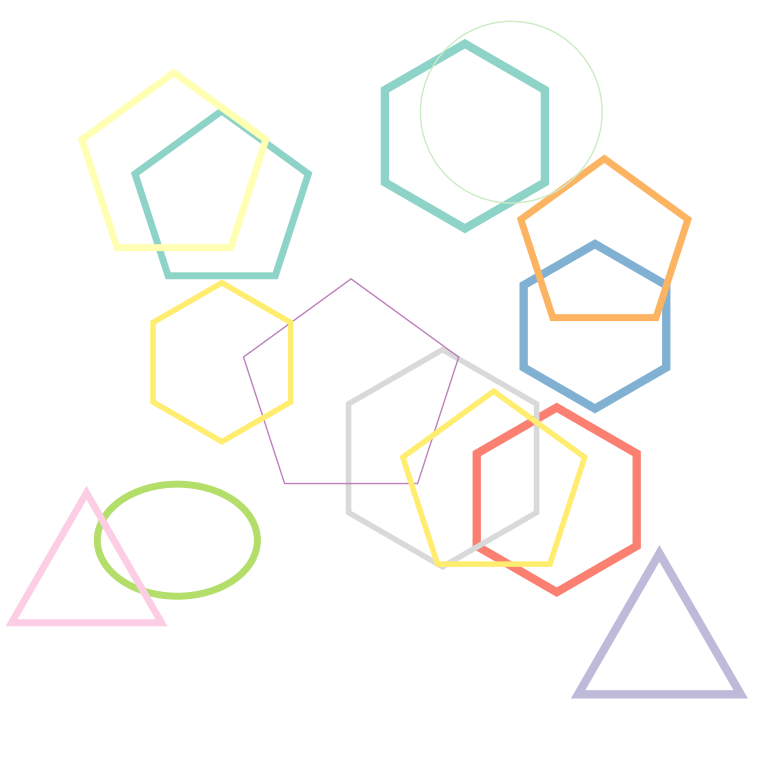[{"shape": "pentagon", "thickness": 2.5, "radius": 0.59, "center": [0.288, 0.738]}, {"shape": "hexagon", "thickness": 3, "radius": 0.6, "center": [0.604, 0.823]}, {"shape": "pentagon", "thickness": 2.5, "radius": 0.63, "center": [0.226, 0.78]}, {"shape": "triangle", "thickness": 3, "radius": 0.61, "center": [0.856, 0.159]}, {"shape": "hexagon", "thickness": 3, "radius": 0.6, "center": [0.723, 0.351]}, {"shape": "hexagon", "thickness": 3, "radius": 0.53, "center": [0.773, 0.576]}, {"shape": "pentagon", "thickness": 2.5, "radius": 0.57, "center": [0.785, 0.68]}, {"shape": "oval", "thickness": 2.5, "radius": 0.52, "center": [0.23, 0.298]}, {"shape": "triangle", "thickness": 2.5, "radius": 0.56, "center": [0.112, 0.247]}, {"shape": "hexagon", "thickness": 2, "radius": 0.7, "center": [0.575, 0.405]}, {"shape": "pentagon", "thickness": 0.5, "radius": 0.73, "center": [0.456, 0.491]}, {"shape": "circle", "thickness": 0.5, "radius": 0.59, "center": [0.664, 0.854]}, {"shape": "pentagon", "thickness": 2, "radius": 0.62, "center": [0.641, 0.368]}, {"shape": "hexagon", "thickness": 2, "radius": 0.52, "center": [0.288, 0.53]}]